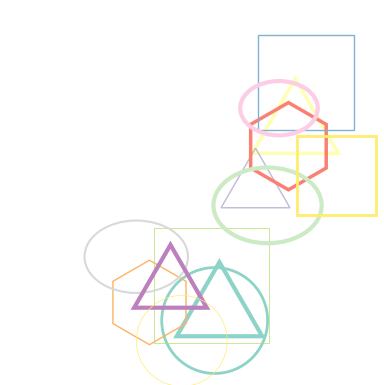[{"shape": "circle", "thickness": 2, "radius": 0.69, "center": [0.558, 0.168]}, {"shape": "triangle", "thickness": 3, "radius": 0.64, "center": [0.57, 0.191]}, {"shape": "triangle", "thickness": 2.5, "radius": 0.65, "center": [0.767, 0.666]}, {"shape": "triangle", "thickness": 1, "radius": 0.52, "center": [0.664, 0.512]}, {"shape": "hexagon", "thickness": 2.5, "radius": 0.57, "center": [0.749, 0.62]}, {"shape": "square", "thickness": 1, "radius": 0.62, "center": [0.795, 0.786]}, {"shape": "hexagon", "thickness": 1, "radius": 0.55, "center": [0.388, 0.214]}, {"shape": "square", "thickness": 0.5, "radius": 0.75, "center": [0.55, 0.258]}, {"shape": "oval", "thickness": 3, "radius": 0.5, "center": [0.725, 0.719]}, {"shape": "oval", "thickness": 1.5, "radius": 0.67, "center": [0.354, 0.333]}, {"shape": "triangle", "thickness": 3, "radius": 0.54, "center": [0.443, 0.255]}, {"shape": "oval", "thickness": 3, "radius": 0.7, "center": [0.695, 0.467]}, {"shape": "circle", "thickness": 0.5, "radius": 0.59, "center": [0.472, 0.115]}, {"shape": "square", "thickness": 2, "radius": 0.52, "center": [0.875, 0.544]}]